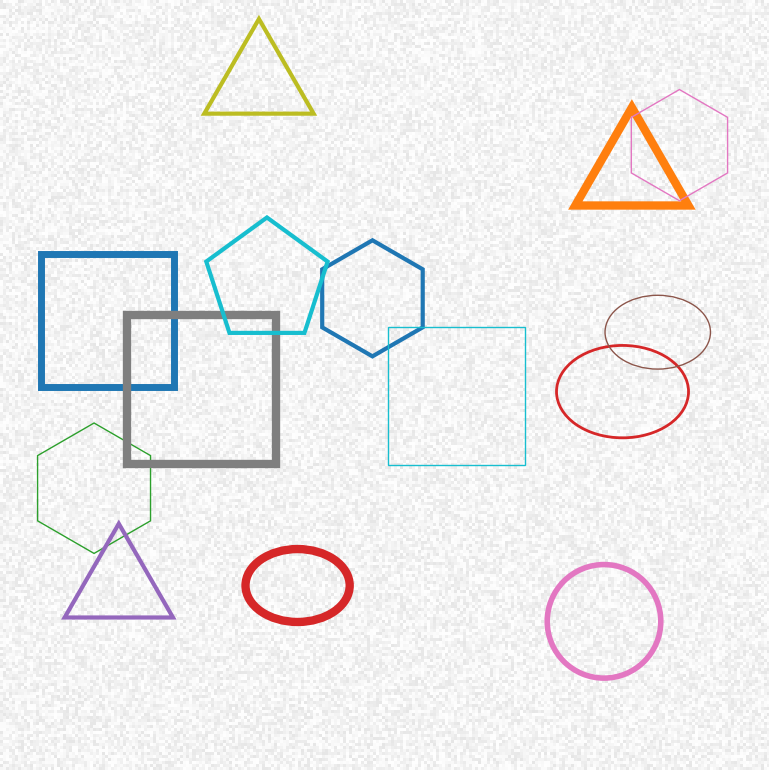[{"shape": "square", "thickness": 2.5, "radius": 0.43, "center": [0.14, 0.584]}, {"shape": "hexagon", "thickness": 1.5, "radius": 0.38, "center": [0.484, 0.613]}, {"shape": "triangle", "thickness": 3, "radius": 0.42, "center": [0.821, 0.776]}, {"shape": "hexagon", "thickness": 0.5, "radius": 0.42, "center": [0.122, 0.366]}, {"shape": "oval", "thickness": 1, "radius": 0.43, "center": [0.808, 0.491]}, {"shape": "oval", "thickness": 3, "radius": 0.34, "center": [0.387, 0.24]}, {"shape": "triangle", "thickness": 1.5, "radius": 0.41, "center": [0.154, 0.239]}, {"shape": "oval", "thickness": 0.5, "radius": 0.34, "center": [0.854, 0.569]}, {"shape": "circle", "thickness": 2, "radius": 0.37, "center": [0.784, 0.193]}, {"shape": "hexagon", "thickness": 0.5, "radius": 0.36, "center": [0.882, 0.812]}, {"shape": "square", "thickness": 3, "radius": 0.49, "center": [0.262, 0.494]}, {"shape": "triangle", "thickness": 1.5, "radius": 0.41, "center": [0.336, 0.893]}, {"shape": "pentagon", "thickness": 1.5, "radius": 0.41, "center": [0.347, 0.635]}, {"shape": "square", "thickness": 0.5, "radius": 0.45, "center": [0.593, 0.486]}]